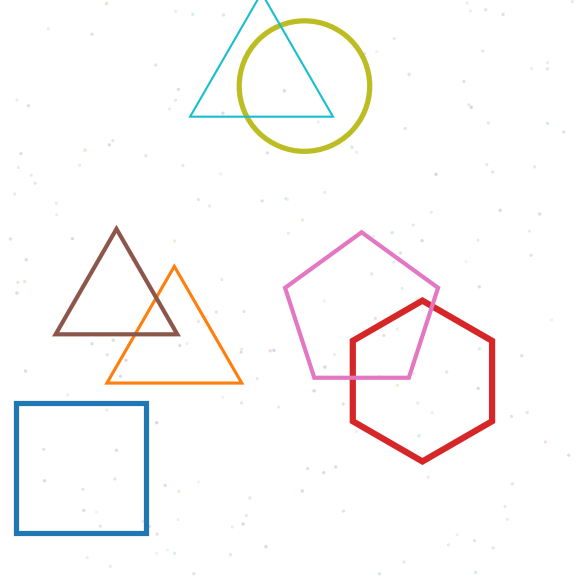[{"shape": "square", "thickness": 2.5, "radius": 0.56, "center": [0.14, 0.189]}, {"shape": "triangle", "thickness": 1.5, "radius": 0.67, "center": [0.302, 0.403]}, {"shape": "hexagon", "thickness": 3, "radius": 0.7, "center": [0.731, 0.339]}, {"shape": "triangle", "thickness": 2, "radius": 0.61, "center": [0.202, 0.481]}, {"shape": "pentagon", "thickness": 2, "radius": 0.7, "center": [0.626, 0.458]}, {"shape": "circle", "thickness": 2.5, "radius": 0.56, "center": [0.527, 0.85]}, {"shape": "triangle", "thickness": 1, "radius": 0.71, "center": [0.453, 0.869]}]